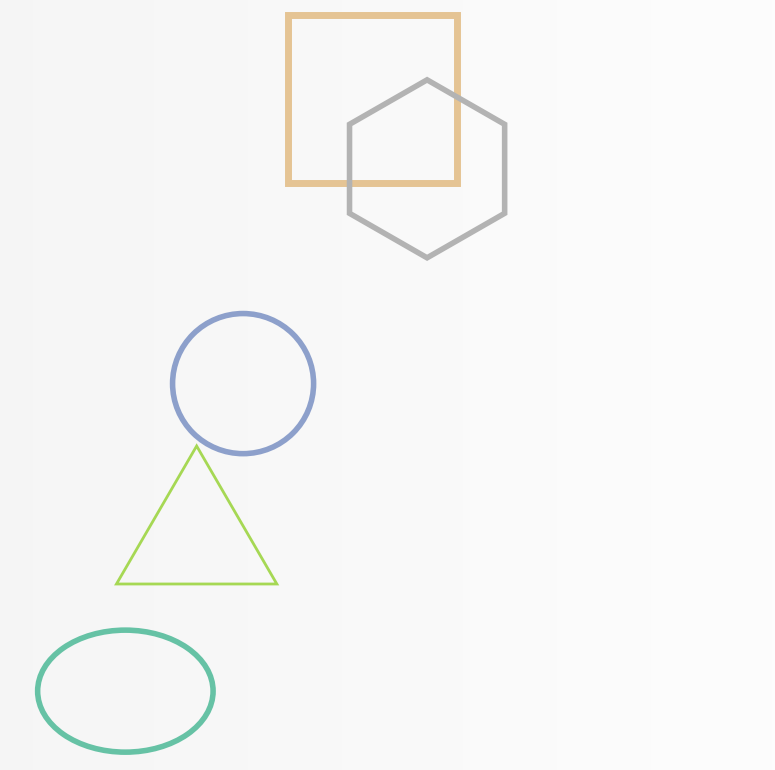[{"shape": "oval", "thickness": 2, "radius": 0.57, "center": [0.162, 0.102]}, {"shape": "circle", "thickness": 2, "radius": 0.45, "center": [0.314, 0.502]}, {"shape": "triangle", "thickness": 1, "radius": 0.6, "center": [0.254, 0.301]}, {"shape": "square", "thickness": 2.5, "radius": 0.54, "center": [0.481, 0.871]}, {"shape": "hexagon", "thickness": 2, "radius": 0.58, "center": [0.551, 0.781]}]